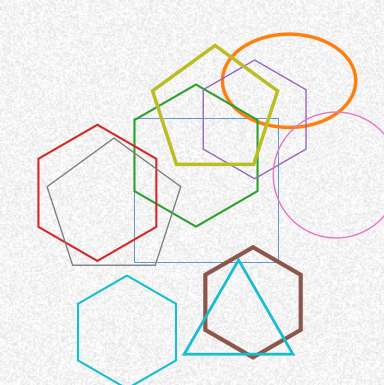[{"shape": "square", "thickness": 0.5, "radius": 0.93, "center": [0.535, 0.505]}, {"shape": "oval", "thickness": 2.5, "radius": 0.87, "center": [0.751, 0.79]}, {"shape": "hexagon", "thickness": 1.5, "radius": 0.92, "center": [0.509, 0.596]}, {"shape": "hexagon", "thickness": 1.5, "radius": 0.88, "center": [0.253, 0.499]}, {"shape": "hexagon", "thickness": 1, "radius": 0.77, "center": [0.661, 0.69]}, {"shape": "hexagon", "thickness": 3, "radius": 0.72, "center": [0.657, 0.215]}, {"shape": "circle", "thickness": 1, "radius": 0.82, "center": [0.873, 0.545]}, {"shape": "pentagon", "thickness": 1, "radius": 0.91, "center": [0.296, 0.459]}, {"shape": "pentagon", "thickness": 2.5, "radius": 0.85, "center": [0.559, 0.711]}, {"shape": "hexagon", "thickness": 1.5, "radius": 0.73, "center": [0.33, 0.137]}, {"shape": "triangle", "thickness": 2, "radius": 0.82, "center": [0.62, 0.162]}]